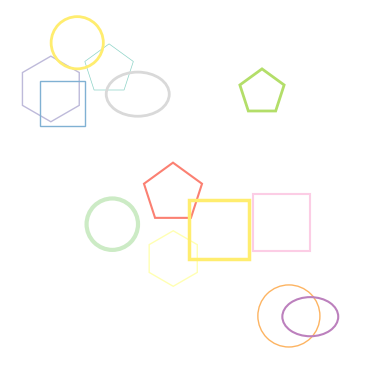[{"shape": "pentagon", "thickness": 0.5, "radius": 0.33, "center": [0.283, 0.82]}, {"shape": "hexagon", "thickness": 1, "radius": 0.36, "center": [0.45, 0.328]}, {"shape": "hexagon", "thickness": 1, "radius": 0.43, "center": [0.132, 0.769]}, {"shape": "pentagon", "thickness": 1.5, "radius": 0.4, "center": [0.449, 0.498]}, {"shape": "square", "thickness": 1, "radius": 0.29, "center": [0.163, 0.732]}, {"shape": "circle", "thickness": 1, "radius": 0.4, "center": [0.75, 0.179]}, {"shape": "pentagon", "thickness": 2, "radius": 0.3, "center": [0.681, 0.761]}, {"shape": "square", "thickness": 1.5, "radius": 0.37, "center": [0.731, 0.422]}, {"shape": "oval", "thickness": 2, "radius": 0.41, "center": [0.358, 0.755]}, {"shape": "oval", "thickness": 1.5, "radius": 0.36, "center": [0.806, 0.177]}, {"shape": "circle", "thickness": 3, "radius": 0.33, "center": [0.292, 0.418]}, {"shape": "square", "thickness": 2.5, "radius": 0.38, "center": [0.569, 0.404]}, {"shape": "circle", "thickness": 2, "radius": 0.34, "center": [0.201, 0.889]}]